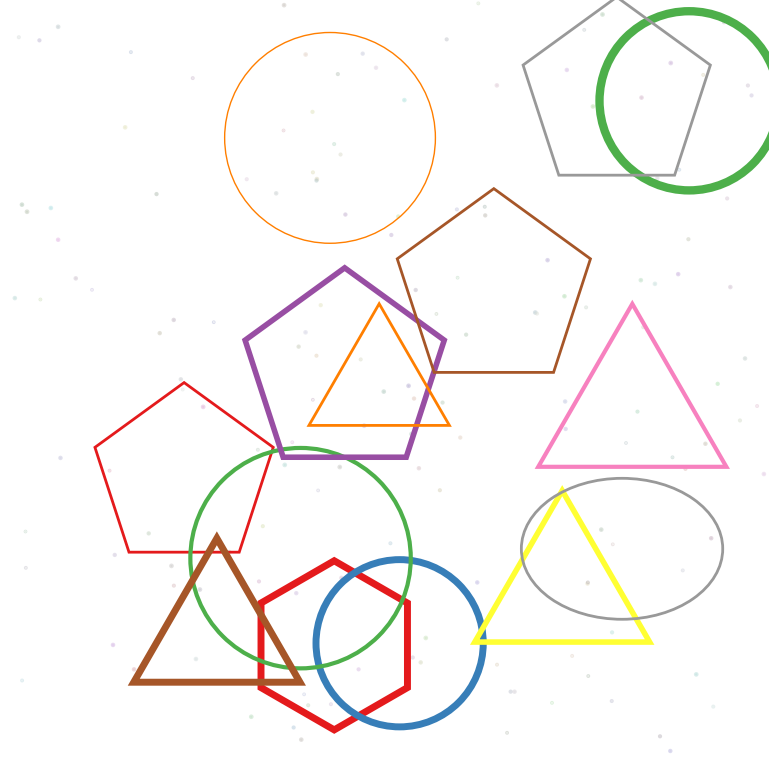[{"shape": "hexagon", "thickness": 2.5, "radius": 0.55, "center": [0.434, 0.162]}, {"shape": "pentagon", "thickness": 1, "radius": 0.61, "center": [0.239, 0.381]}, {"shape": "circle", "thickness": 2.5, "radius": 0.54, "center": [0.519, 0.165]}, {"shape": "circle", "thickness": 1.5, "radius": 0.72, "center": [0.39, 0.275]}, {"shape": "circle", "thickness": 3, "radius": 0.58, "center": [0.895, 0.869]}, {"shape": "pentagon", "thickness": 2, "radius": 0.68, "center": [0.448, 0.516]}, {"shape": "circle", "thickness": 0.5, "radius": 0.68, "center": [0.429, 0.821]}, {"shape": "triangle", "thickness": 1, "radius": 0.53, "center": [0.492, 0.5]}, {"shape": "triangle", "thickness": 2, "radius": 0.66, "center": [0.73, 0.232]}, {"shape": "pentagon", "thickness": 1, "radius": 0.66, "center": [0.641, 0.623]}, {"shape": "triangle", "thickness": 2.5, "radius": 0.62, "center": [0.282, 0.176]}, {"shape": "triangle", "thickness": 1.5, "radius": 0.71, "center": [0.821, 0.464]}, {"shape": "oval", "thickness": 1, "radius": 0.65, "center": [0.808, 0.287]}, {"shape": "pentagon", "thickness": 1, "radius": 0.64, "center": [0.801, 0.876]}]